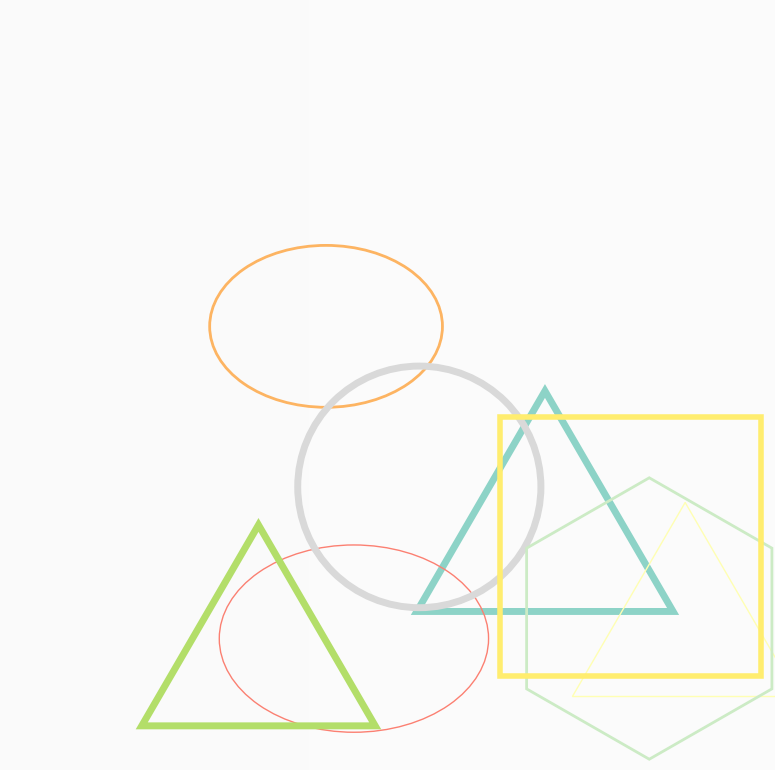[{"shape": "triangle", "thickness": 2.5, "radius": 0.95, "center": [0.703, 0.301]}, {"shape": "triangle", "thickness": 0.5, "radius": 0.84, "center": [0.884, 0.179]}, {"shape": "oval", "thickness": 0.5, "radius": 0.87, "center": [0.457, 0.171]}, {"shape": "oval", "thickness": 1, "radius": 0.75, "center": [0.421, 0.576]}, {"shape": "triangle", "thickness": 2.5, "radius": 0.87, "center": [0.334, 0.144]}, {"shape": "circle", "thickness": 2.5, "radius": 0.78, "center": [0.541, 0.368]}, {"shape": "hexagon", "thickness": 1, "radius": 0.91, "center": [0.838, 0.197]}, {"shape": "square", "thickness": 2, "radius": 0.84, "center": [0.814, 0.29]}]